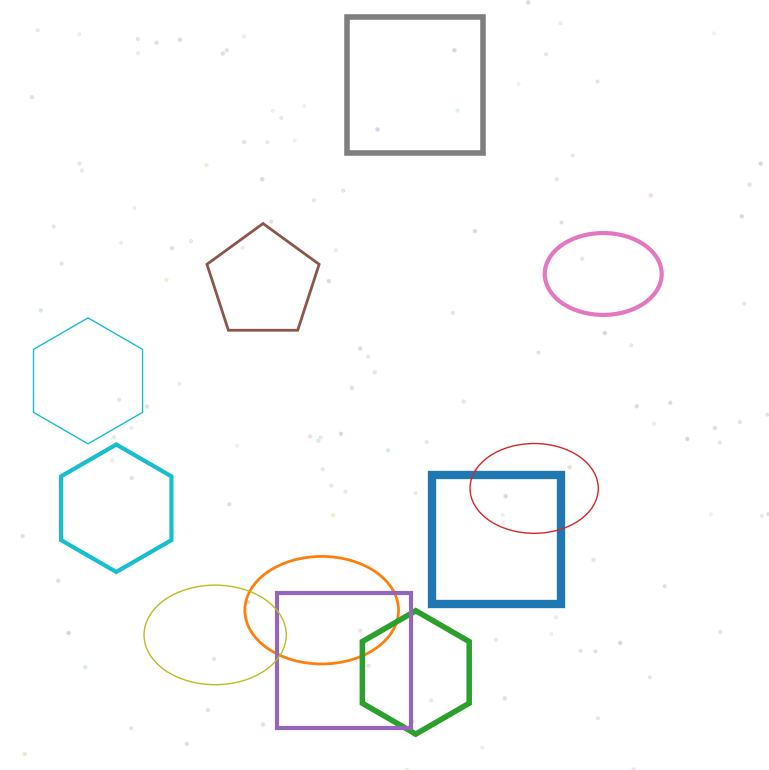[{"shape": "square", "thickness": 3, "radius": 0.42, "center": [0.645, 0.299]}, {"shape": "oval", "thickness": 1, "radius": 0.5, "center": [0.418, 0.208]}, {"shape": "hexagon", "thickness": 2, "radius": 0.4, "center": [0.54, 0.127]}, {"shape": "oval", "thickness": 0.5, "radius": 0.42, "center": [0.694, 0.366]}, {"shape": "square", "thickness": 1.5, "radius": 0.44, "center": [0.447, 0.142]}, {"shape": "pentagon", "thickness": 1, "radius": 0.38, "center": [0.342, 0.633]}, {"shape": "oval", "thickness": 1.5, "radius": 0.38, "center": [0.783, 0.644]}, {"shape": "square", "thickness": 2, "radius": 0.44, "center": [0.54, 0.889]}, {"shape": "oval", "thickness": 0.5, "radius": 0.46, "center": [0.279, 0.175]}, {"shape": "hexagon", "thickness": 0.5, "radius": 0.41, "center": [0.114, 0.505]}, {"shape": "hexagon", "thickness": 1.5, "radius": 0.41, "center": [0.151, 0.34]}]